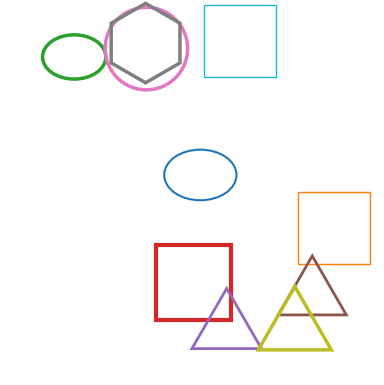[{"shape": "oval", "thickness": 1.5, "radius": 0.47, "center": [0.52, 0.546]}, {"shape": "square", "thickness": 1, "radius": 0.47, "center": [0.867, 0.407]}, {"shape": "oval", "thickness": 2.5, "radius": 0.41, "center": [0.193, 0.852]}, {"shape": "square", "thickness": 3, "radius": 0.49, "center": [0.503, 0.266]}, {"shape": "triangle", "thickness": 2, "radius": 0.52, "center": [0.589, 0.147]}, {"shape": "triangle", "thickness": 2, "radius": 0.51, "center": [0.811, 0.233]}, {"shape": "circle", "thickness": 2.5, "radius": 0.54, "center": [0.38, 0.874]}, {"shape": "hexagon", "thickness": 2.5, "radius": 0.52, "center": [0.378, 0.888]}, {"shape": "triangle", "thickness": 2.5, "radius": 0.55, "center": [0.766, 0.146]}, {"shape": "square", "thickness": 1, "radius": 0.47, "center": [0.624, 0.893]}]